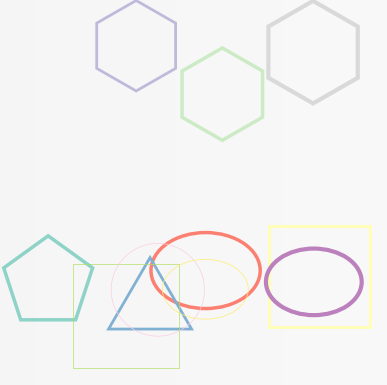[{"shape": "pentagon", "thickness": 2.5, "radius": 0.6, "center": [0.124, 0.267]}, {"shape": "square", "thickness": 2, "radius": 0.65, "center": [0.824, 0.281]}, {"shape": "hexagon", "thickness": 2, "radius": 0.59, "center": [0.351, 0.881]}, {"shape": "oval", "thickness": 2.5, "radius": 0.7, "center": [0.531, 0.297]}, {"shape": "triangle", "thickness": 2, "radius": 0.62, "center": [0.387, 0.207]}, {"shape": "square", "thickness": 0.5, "radius": 0.68, "center": [0.326, 0.179]}, {"shape": "circle", "thickness": 0.5, "radius": 0.6, "center": [0.407, 0.247]}, {"shape": "hexagon", "thickness": 3, "radius": 0.67, "center": [0.808, 0.864]}, {"shape": "oval", "thickness": 3, "radius": 0.62, "center": [0.81, 0.268]}, {"shape": "hexagon", "thickness": 2.5, "radius": 0.6, "center": [0.574, 0.755]}, {"shape": "oval", "thickness": 0.5, "radius": 0.55, "center": [0.53, 0.249]}]